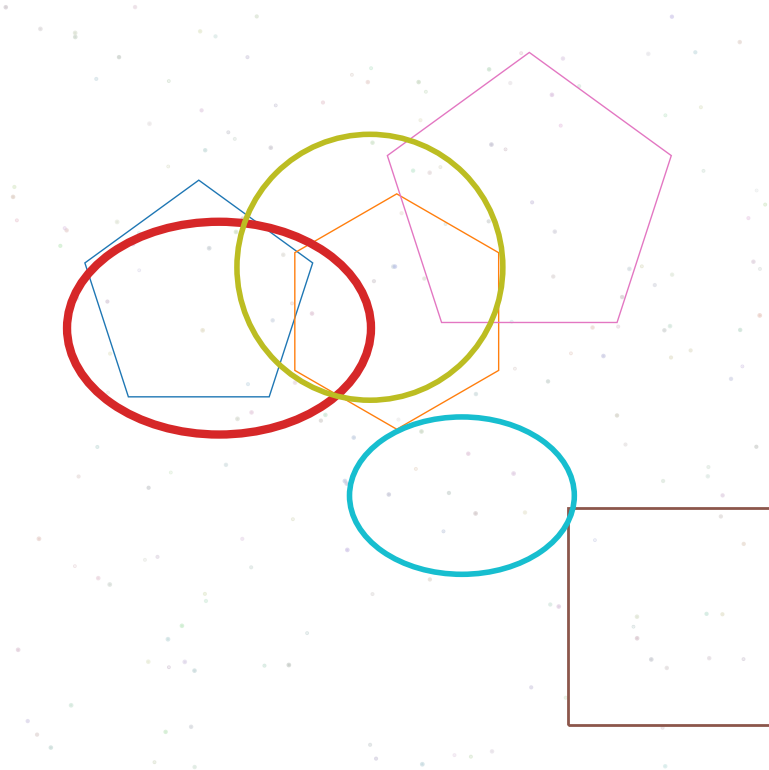[{"shape": "pentagon", "thickness": 0.5, "radius": 0.78, "center": [0.258, 0.61]}, {"shape": "hexagon", "thickness": 0.5, "radius": 0.76, "center": [0.515, 0.595]}, {"shape": "oval", "thickness": 3, "radius": 0.99, "center": [0.284, 0.574]}, {"shape": "square", "thickness": 1, "radius": 0.71, "center": [0.879, 0.199]}, {"shape": "pentagon", "thickness": 0.5, "radius": 0.97, "center": [0.687, 0.738]}, {"shape": "circle", "thickness": 2, "radius": 0.86, "center": [0.48, 0.653]}, {"shape": "oval", "thickness": 2, "radius": 0.73, "center": [0.6, 0.356]}]